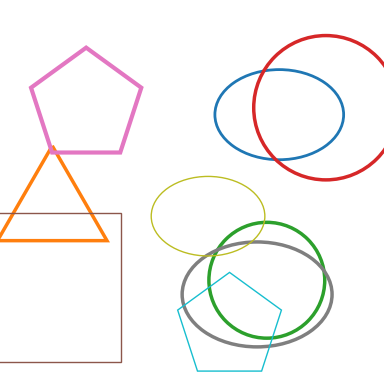[{"shape": "oval", "thickness": 2, "radius": 0.84, "center": [0.725, 0.702]}, {"shape": "triangle", "thickness": 2.5, "radius": 0.82, "center": [0.136, 0.457]}, {"shape": "circle", "thickness": 2.5, "radius": 0.75, "center": [0.693, 0.272]}, {"shape": "circle", "thickness": 2.5, "radius": 0.94, "center": [0.846, 0.72]}, {"shape": "square", "thickness": 1, "radius": 0.97, "center": [0.12, 0.253]}, {"shape": "pentagon", "thickness": 3, "radius": 0.75, "center": [0.224, 0.726]}, {"shape": "oval", "thickness": 2.5, "radius": 0.97, "center": [0.668, 0.235]}, {"shape": "oval", "thickness": 1, "radius": 0.74, "center": [0.54, 0.438]}, {"shape": "pentagon", "thickness": 1, "radius": 0.71, "center": [0.596, 0.151]}]